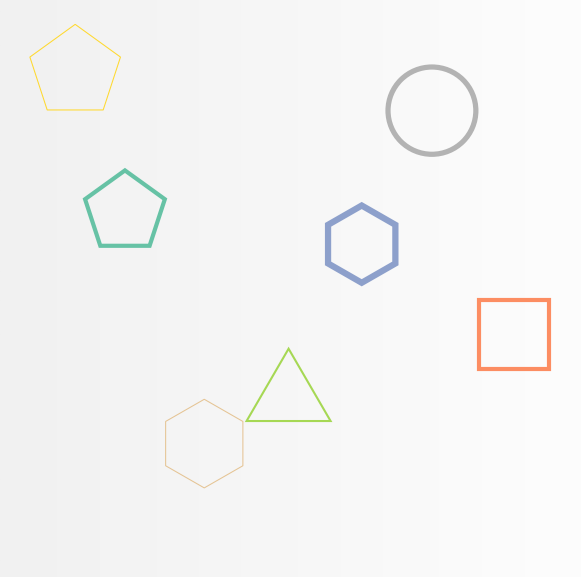[{"shape": "pentagon", "thickness": 2, "radius": 0.36, "center": [0.215, 0.632]}, {"shape": "square", "thickness": 2, "radius": 0.3, "center": [0.884, 0.42]}, {"shape": "hexagon", "thickness": 3, "radius": 0.33, "center": [0.622, 0.576]}, {"shape": "triangle", "thickness": 1, "radius": 0.42, "center": [0.496, 0.312]}, {"shape": "pentagon", "thickness": 0.5, "radius": 0.41, "center": [0.129, 0.875]}, {"shape": "hexagon", "thickness": 0.5, "radius": 0.38, "center": [0.351, 0.231]}, {"shape": "circle", "thickness": 2.5, "radius": 0.38, "center": [0.743, 0.808]}]